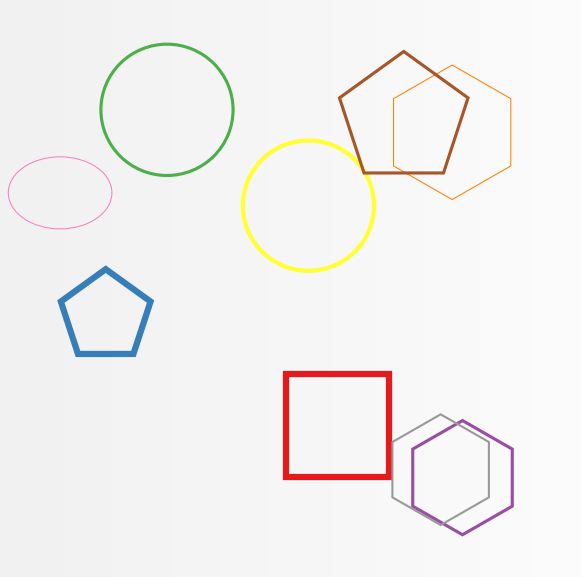[{"shape": "square", "thickness": 3, "radius": 0.44, "center": [0.581, 0.262]}, {"shape": "pentagon", "thickness": 3, "radius": 0.41, "center": [0.182, 0.452]}, {"shape": "circle", "thickness": 1.5, "radius": 0.57, "center": [0.287, 0.809]}, {"shape": "hexagon", "thickness": 1.5, "radius": 0.49, "center": [0.796, 0.172]}, {"shape": "hexagon", "thickness": 0.5, "radius": 0.58, "center": [0.778, 0.77]}, {"shape": "circle", "thickness": 2, "radius": 0.56, "center": [0.531, 0.643]}, {"shape": "pentagon", "thickness": 1.5, "radius": 0.58, "center": [0.695, 0.794]}, {"shape": "oval", "thickness": 0.5, "radius": 0.45, "center": [0.103, 0.665]}, {"shape": "hexagon", "thickness": 1, "radius": 0.48, "center": [0.758, 0.186]}]